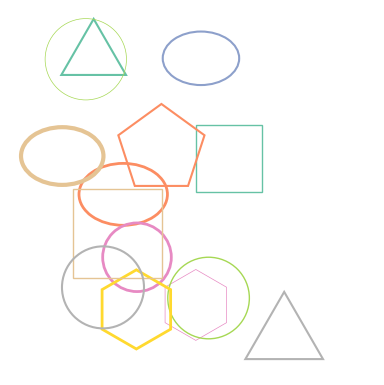[{"shape": "square", "thickness": 1, "radius": 0.43, "center": [0.595, 0.588]}, {"shape": "triangle", "thickness": 1.5, "radius": 0.48, "center": [0.243, 0.854]}, {"shape": "oval", "thickness": 2, "radius": 0.57, "center": [0.32, 0.495]}, {"shape": "pentagon", "thickness": 1.5, "radius": 0.59, "center": [0.419, 0.612]}, {"shape": "oval", "thickness": 1.5, "radius": 0.5, "center": [0.522, 0.849]}, {"shape": "hexagon", "thickness": 0.5, "radius": 0.46, "center": [0.509, 0.208]}, {"shape": "circle", "thickness": 2, "radius": 0.45, "center": [0.356, 0.332]}, {"shape": "circle", "thickness": 0.5, "radius": 0.53, "center": [0.223, 0.846]}, {"shape": "circle", "thickness": 1, "radius": 0.53, "center": [0.542, 0.226]}, {"shape": "hexagon", "thickness": 2, "radius": 0.51, "center": [0.354, 0.196]}, {"shape": "oval", "thickness": 3, "radius": 0.54, "center": [0.162, 0.595]}, {"shape": "square", "thickness": 1, "radius": 0.57, "center": [0.305, 0.394]}, {"shape": "triangle", "thickness": 1.5, "radius": 0.58, "center": [0.738, 0.125]}, {"shape": "circle", "thickness": 1.5, "radius": 0.53, "center": [0.268, 0.254]}]